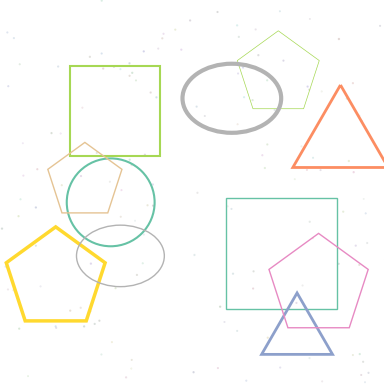[{"shape": "circle", "thickness": 1.5, "radius": 0.57, "center": [0.287, 0.474]}, {"shape": "square", "thickness": 1, "radius": 0.72, "center": [0.731, 0.341]}, {"shape": "triangle", "thickness": 2, "radius": 0.71, "center": [0.884, 0.636]}, {"shape": "triangle", "thickness": 2, "radius": 0.53, "center": [0.772, 0.133]}, {"shape": "pentagon", "thickness": 1, "radius": 0.68, "center": [0.827, 0.258]}, {"shape": "pentagon", "thickness": 0.5, "radius": 0.56, "center": [0.723, 0.808]}, {"shape": "square", "thickness": 1.5, "radius": 0.58, "center": [0.298, 0.712]}, {"shape": "pentagon", "thickness": 2.5, "radius": 0.67, "center": [0.145, 0.276]}, {"shape": "pentagon", "thickness": 1, "radius": 0.51, "center": [0.22, 0.529]}, {"shape": "oval", "thickness": 1, "radius": 0.57, "center": [0.313, 0.335]}, {"shape": "oval", "thickness": 3, "radius": 0.64, "center": [0.602, 0.745]}]